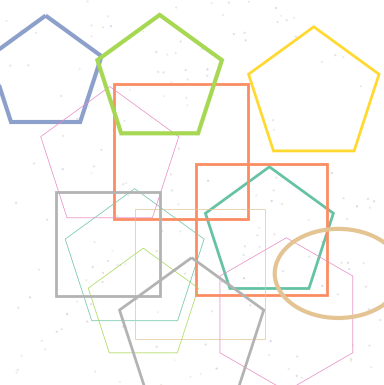[{"shape": "pentagon", "thickness": 2, "radius": 0.87, "center": [0.7, 0.392]}, {"shape": "pentagon", "thickness": 0.5, "radius": 0.95, "center": [0.35, 0.32]}, {"shape": "square", "thickness": 2, "radius": 0.85, "center": [0.679, 0.404]}, {"shape": "square", "thickness": 2, "radius": 0.87, "center": [0.471, 0.607]}, {"shape": "pentagon", "thickness": 3, "radius": 0.76, "center": [0.118, 0.807]}, {"shape": "pentagon", "thickness": 0.5, "radius": 0.94, "center": [0.285, 0.587]}, {"shape": "hexagon", "thickness": 0.5, "radius": 1.0, "center": [0.744, 0.183]}, {"shape": "pentagon", "thickness": 0.5, "radius": 0.75, "center": [0.372, 0.205]}, {"shape": "pentagon", "thickness": 3, "radius": 0.85, "center": [0.415, 0.791]}, {"shape": "pentagon", "thickness": 2, "radius": 0.89, "center": [0.815, 0.752]}, {"shape": "square", "thickness": 0.5, "radius": 0.85, "center": [0.52, 0.289]}, {"shape": "oval", "thickness": 3, "radius": 0.83, "center": [0.879, 0.29]}, {"shape": "square", "thickness": 2, "radius": 0.68, "center": [0.28, 0.367]}, {"shape": "pentagon", "thickness": 2, "radius": 0.98, "center": [0.498, 0.134]}]